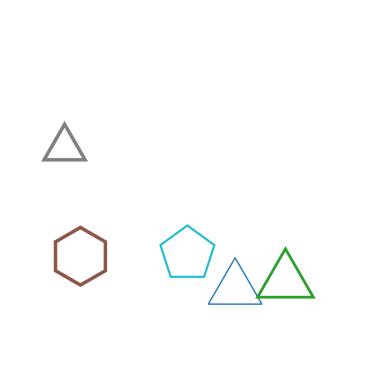[{"shape": "triangle", "thickness": 1, "radius": 0.4, "center": [0.611, 0.25]}, {"shape": "triangle", "thickness": 2, "radius": 0.42, "center": [0.741, 0.27]}, {"shape": "hexagon", "thickness": 2.5, "radius": 0.37, "center": [0.209, 0.334]}, {"shape": "triangle", "thickness": 2.5, "radius": 0.31, "center": [0.168, 0.616]}, {"shape": "pentagon", "thickness": 1.5, "radius": 0.37, "center": [0.487, 0.341]}]